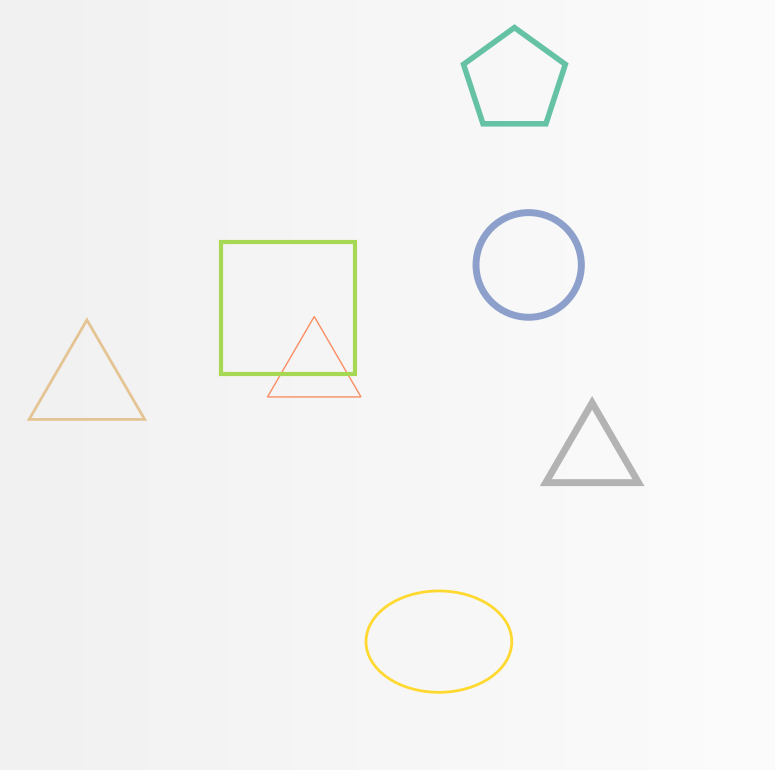[{"shape": "pentagon", "thickness": 2, "radius": 0.35, "center": [0.664, 0.895]}, {"shape": "triangle", "thickness": 0.5, "radius": 0.35, "center": [0.405, 0.519]}, {"shape": "circle", "thickness": 2.5, "radius": 0.34, "center": [0.682, 0.656]}, {"shape": "square", "thickness": 1.5, "radius": 0.43, "center": [0.372, 0.6]}, {"shape": "oval", "thickness": 1, "radius": 0.47, "center": [0.566, 0.167]}, {"shape": "triangle", "thickness": 1, "radius": 0.43, "center": [0.112, 0.498]}, {"shape": "triangle", "thickness": 2.5, "radius": 0.35, "center": [0.764, 0.408]}]